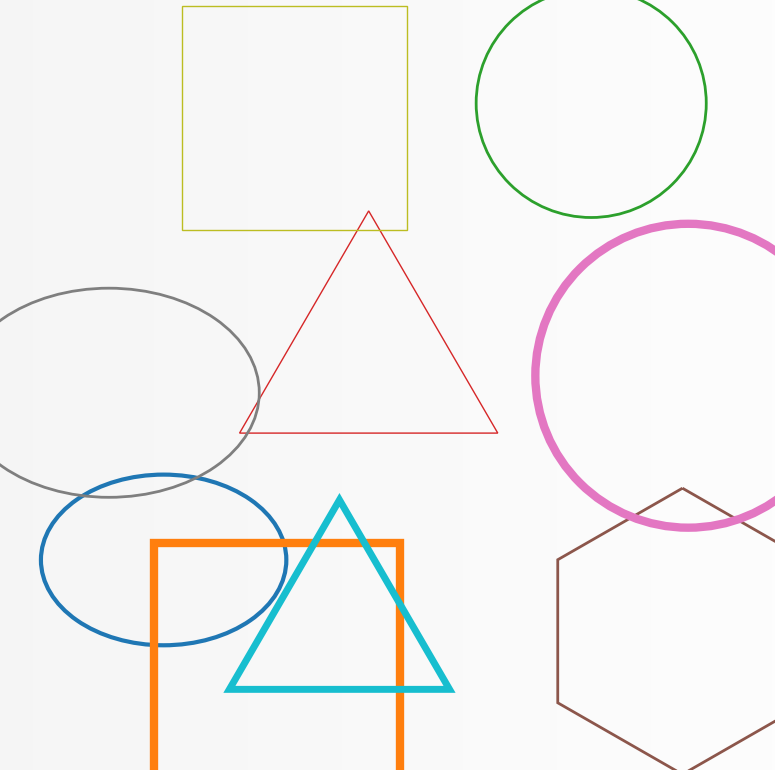[{"shape": "oval", "thickness": 1.5, "radius": 0.79, "center": [0.211, 0.273]}, {"shape": "square", "thickness": 3, "radius": 0.79, "center": [0.357, 0.136]}, {"shape": "circle", "thickness": 1, "radius": 0.74, "center": [0.763, 0.866]}, {"shape": "triangle", "thickness": 0.5, "radius": 0.96, "center": [0.476, 0.534]}, {"shape": "hexagon", "thickness": 1, "radius": 0.93, "center": [0.881, 0.18]}, {"shape": "circle", "thickness": 3, "radius": 0.99, "center": [0.888, 0.512]}, {"shape": "oval", "thickness": 1, "radius": 0.97, "center": [0.141, 0.49]}, {"shape": "square", "thickness": 0.5, "radius": 0.73, "center": [0.38, 0.847]}, {"shape": "triangle", "thickness": 2.5, "radius": 0.82, "center": [0.438, 0.187]}]